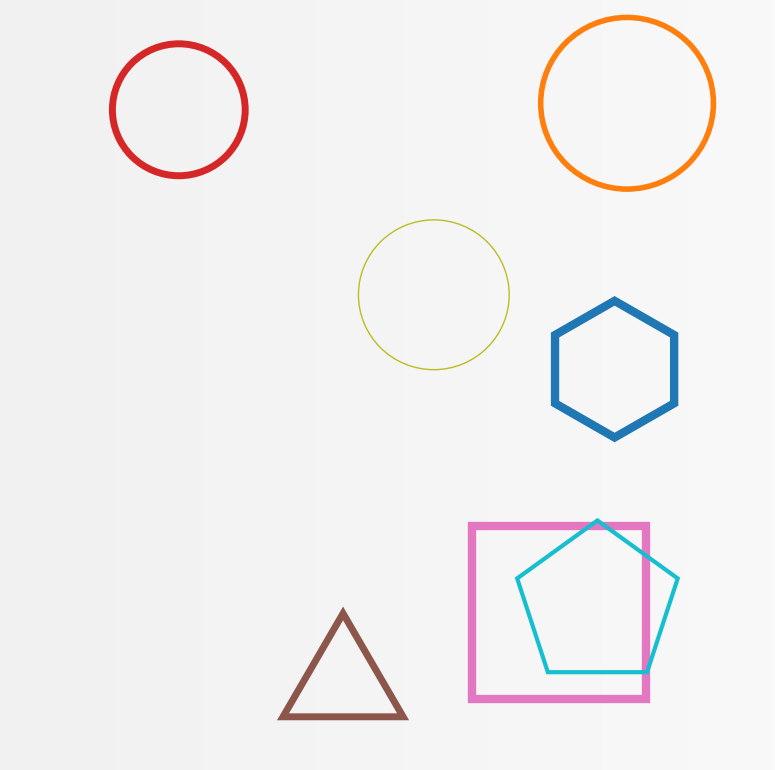[{"shape": "hexagon", "thickness": 3, "radius": 0.44, "center": [0.793, 0.521]}, {"shape": "circle", "thickness": 2, "radius": 0.56, "center": [0.809, 0.866]}, {"shape": "circle", "thickness": 2.5, "radius": 0.43, "center": [0.231, 0.857]}, {"shape": "triangle", "thickness": 2.5, "radius": 0.45, "center": [0.443, 0.114]}, {"shape": "square", "thickness": 3, "radius": 0.56, "center": [0.721, 0.205]}, {"shape": "circle", "thickness": 0.5, "radius": 0.49, "center": [0.56, 0.617]}, {"shape": "pentagon", "thickness": 1.5, "radius": 0.54, "center": [0.771, 0.215]}]